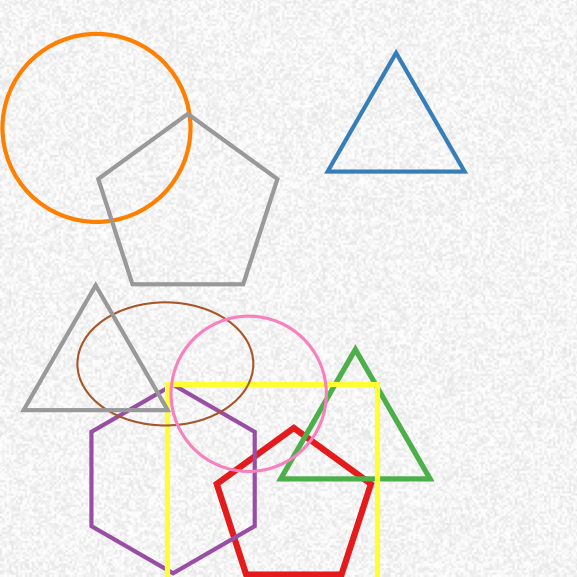[{"shape": "pentagon", "thickness": 3, "radius": 0.7, "center": [0.509, 0.118]}, {"shape": "triangle", "thickness": 2, "radius": 0.68, "center": [0.686, 0.771]}, {"shape": "triangle", "thickness": 2.5, "radius": 0.75, "center": [0.615, 0.245]}, {"shape": "hexagon", "thickness": 2, "radius": 0.82, "center": [0.3, 0.17]}, {"shape": "circle", "thickness": 2, "radius": 0.81, "center": [0.167, 0.778]}, {"shape": "square", "thickness": 2.5, "radius": 0.91, "center": [0.47, 0.153]}, {"shape": "oval", "thickness": 1, "radius": 0.76, "center": [0.286, 0.369]}, {"shape": "circle", "thickness": 1.5, "radius": 0.67, "center": [0.431, 0.317]}, {"shape": "pentagon", "thickness": 2, "radius": 0.82, "center": [0.325, 0.639]}, {"shape": "triangle", "thickness": 2, "radius": 0.72, "center": [0.166, 0.361]}]